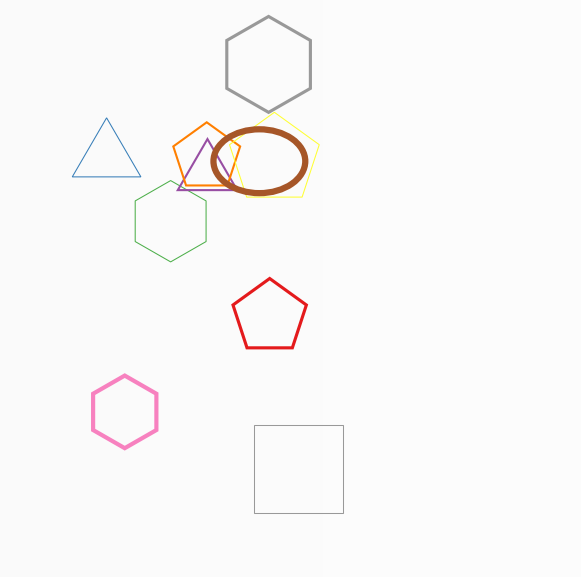[{"shape": "pentagon", "thickness": 1.5, "radius": 0.33, "center": [0.464, 0.451]}, {"shape": "triangle", "thickness": 0.5, "radius": 0.34, "center": [0.183, 0.727]}, {"shape": "hexagon", "thickness": 0.5, "radius": 0.35, "center": [0.294, 0.616]}, {"shape": "triangle", "thickness": 1, "radius": 0.29, "center": [0.357, 0.699]}, {"shape": "pentagon", "thickness": 1, "radius": 0.3, "center": [0.356, 0.727]}, {"shape": "pentagon", "thickness": 0.5, "radius": 0.41, "center": [0.472, 0.724]}, {"shape": "oval", "thickness": 3, "radius": 0.39, "center": [0.446, 0.72]}, {"shape": "hexagon", "thickness": 2, "radius": 0.31, "center": [0.215, 0.286]}, {"shape": "hexagon", "thickness": 1.5, "radius": 0.42, "center": [0.462, 0.888]}, {"shape": "square", "thickness": 0.5, "radius": 0.38, "center": [0.513, 0.187]}]